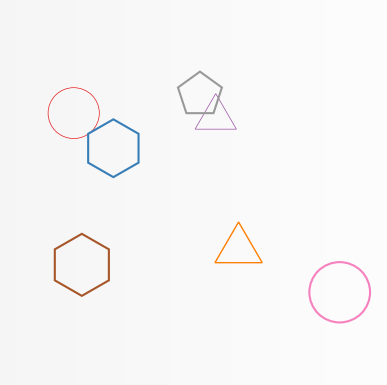[{"shape": "circle", "thickness": 0.5, "radius": 0.33, "center": [0.19, 0.706]}, {"shape": "hexagon", "thickness": 1.5, "radius": 0.38, "center": [0.293, 0.615]}, {"shape": "triangle", "thickness": 0.5, "radius": 0.31, "center": [0.557, 0.695]}, {"shape": "triangle", "thickness": 1, "radius": 0.35, "center": [0.616, 0.353]}, {"shape": "hexagon", "thickness": 1.5, "radius": 0.4, "center": [0.211, 0.312]}, {"shape": "circle", "thickness": 1.5, "radius": 0.39, "center": [0.877, 0.241]}, {"shape": "pentagon", "thickness": 1.5, "radius": 0.3, "center": [0.516, 0.754]}]